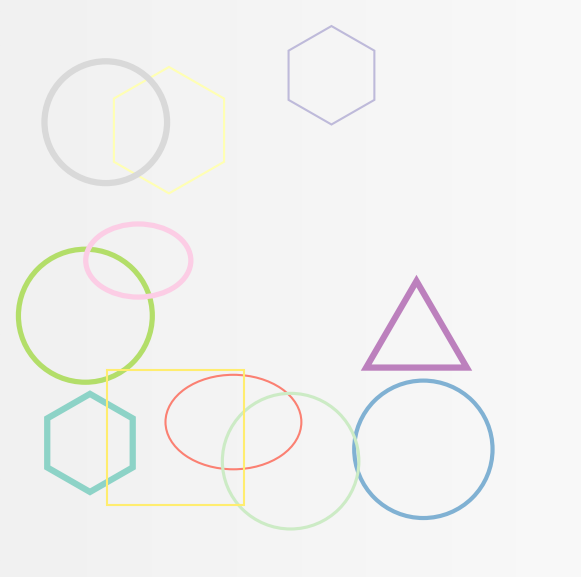[{"shape": "hexagon", "thickness": 3, "radius": 0.42, "center": [0.155, 0.232]}, {"shape": "hexagon", "thickness": 1, "radius": 0.55, "center": [0.291, 0.774]}, {"shape": "hexagon", "thickness": 1, "radius": 0.43, "center": [0.57, 0.869]}, {"shape": "oval", "thickness": 1, "radius": 0.58, "center": [0.402, 0.268]}, {"shape": "circle", "thickness": 2, "radius": 0.59, "center": [0.728, 0.221]}, {"shape": "circle", "thickness": 2.5, "radius": 0.58, "center": [0.147, 0.452]}, {"shape": "oval", "thickness": 2.5, "radius": 0.45, "center": [0.238, 0.548]}, {"shape": "circle", "thickness": 3, "radius": 0.53, "center": [0.182, 0.788]}, {"shape": "triangle", "thickness": 3, "radius": 0.5, "center": [0.717, 0.413]}, {"shape": "circle", "thickness": 1.5, "radius": 0.59, "center": [0.5, 0.201]}, {"shape": "square", "thickness": 1, "radius": 0.59, "center": [0.302, 0.242]}]